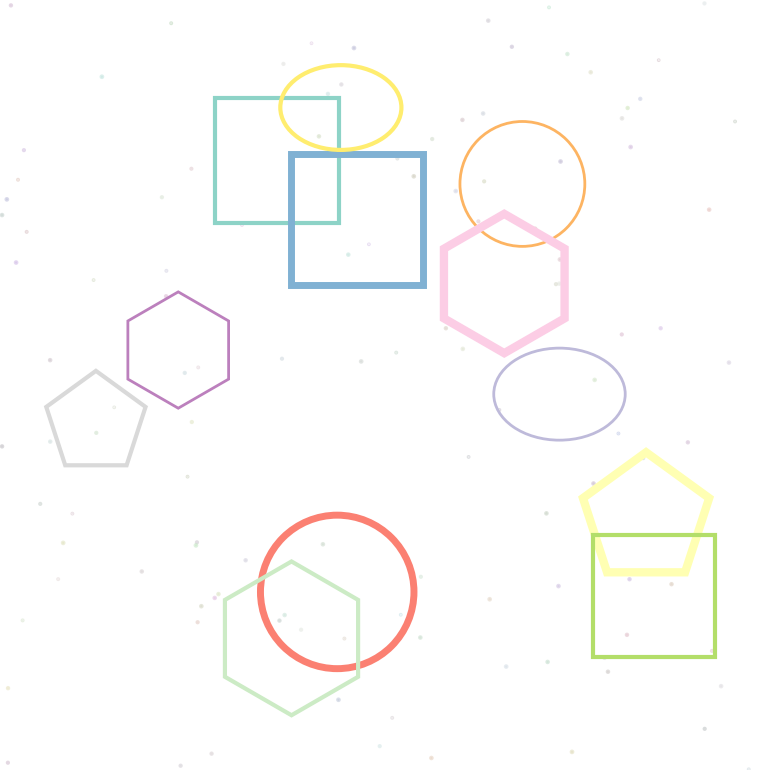[{"shape": "square", "thickness": 1.5, "radius": 0.4, "center": [0.36, 0.791]}, {"shape": "pentagon", "thickness": 3, "radius": 0.43, "center": [0.839, 0.326]}, {"shape": "oval", "thickness": 1, "radius": 0.43, "center": [0.727, 0.488]}, {"shape": "circle", "thickness": 2.5, "radius": 0.5, "center": [0.438, 0.231]}, {"shape": "square", "thickness": 2.5, "radius": 0.43, "center": [0.464, 0.715]}, {"shape": "circle", "thickness": 1, "radius": 0.41, "center": [0.678, 0.761]}, {"shape": "square", "thickness": 1.5, "radius": 0.4, "center": [0.849, 0.226]}, {"shape": "hexagon", "thickness": 3, "radius": 0.45, "center": [0.655, 0.632]}, {"shape": "pentagon", "thickness": 1.5, "radius": 0.34, "center": [0.125, 0.451]}, {"shape": "hexagon", "thickness": 1, "radius": 0.38, "center": [0.231, 0.545]}, {"shape": "hexagon", "thickness": 1.5, "radius": 0.5, "center": [0.379, 0.171]}, {"shape": "oval", "thickness": 1.5, "radius": 0.39, "center": [0.443, 0.86]}]